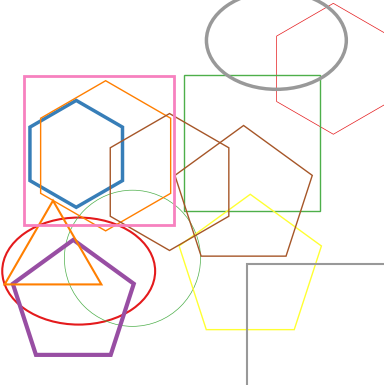[{"shape": "hexagon", "thickness": 0.5, "radius": 0.85, "center": [0.866, 0.821]}, {"shape": "oval", "thickness": 1.5, "radius": 0.99, "center": [0.204, 0.296]}, {"shape": "hexagon", "thickness": 2.5, "radius": 0.69, "center": [0.198, 0.6]}, {"shape": "square", "thickness": 1, "radius": 0.88, "center": [0.655, 0.629]}, {"shape": "circle", "thickness": 0.5, "radius": 0.88, "center": [0.344, 0.329]}, {"shape": "pentagon", "thickness": 3, "radius": 0.83, "center": [0.19, 0.212]}, {"shape": "hexagon", "thickness": 1, "radius": 0.97, "center": [0.274, 0.595]}, {"shape": "triangle", "thickness": 1.5, "radius": 0.73, "center": [0.138, 0.334]}, {"shape": "pentagon", "thickness": 1, "radius": 0.97, "center": [0.65, 0.301]}, {"shape": "pentagon", "thickness": 1, "radius": 0.94, "center": [0.633, 0.486]}, {"shape": "hexagon", "thickness": 1, "radius": 0.89, "center": [0.44, 0.527]}, {"shape": "square", "thickness": 2, "radius": 0.97, "center": [0.258, 0.609]}, {"shape": "oval", "thickness": 2.5, "radius": 0.91, "center": [0.718, 0.895]}, {"shape": "square", "thickness": 1.5, "radius": 0.96, "center": [0.834, 0.124]}]